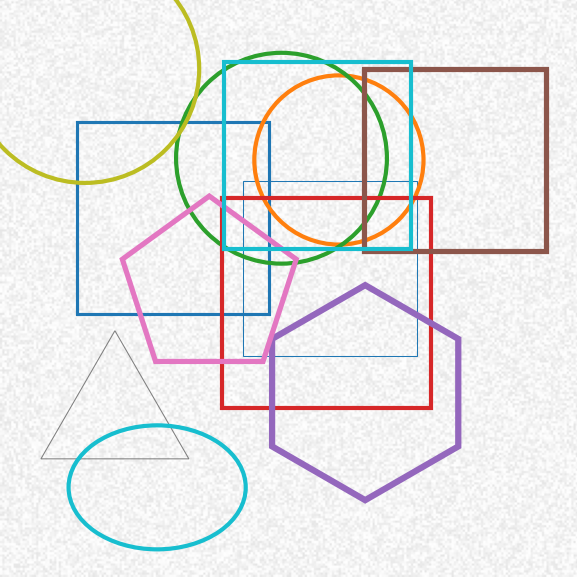[{"shape": "square", "thickness": 0.5, "radius": 0.75, "center": [0.572, 0.534]}, {"shape": "square", "thickness": 1.5, "radius": 0.83, "center": [0.299, 0.622]}, {"shape": "circle", "thickness": 2, "radius": 0.73, "center": [0.587, 0.722]}, {"shape": "circle", "thickness": 2, "radius": 0.91, "center": [0.487, 0.725]}, {"shape": "square", "thickness": 2, "radius": 0.91, "center": [0.566, 0.475]}, {"shape": "hexagon", "thickness": 3, "radius": 0.93, "center": [0.632, 0.319]}, {"shape": "square", "thickness": 2.5, "radius": 0.79, "center": [0.788, 0.722]}, {"shape": "pentagon", "thickness": 2.5, "radius": 0.79, "center": [0.362, 0.501]}, {"shape": "triangle", "thickness": 0.5, "radius": 0.74, "center": [0.199, 0.279]}, {"shape": "circle", "thickness": 2, "radius": 0.99, "center": [0.147, 0.88]}, {"shape": "oval", "thickness": 2, "radius": 0.77, "center": [0.272, 0.155]}, {"shape": "square", "thickness": 2, "radius": 0.81, "center": [0.55, 0.731]}]